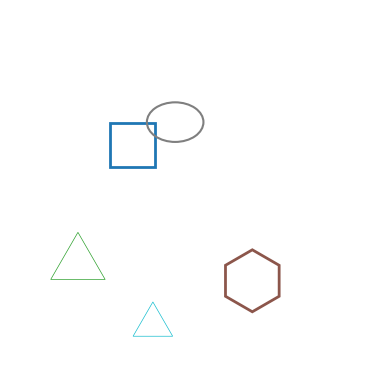[{"shape": "square", "thickness": 2, "radius": 0.29, "center": [0.344, 0.623]}, {"shape": "triangle", "thickness": 0.5, "radius": 0.41, "center": [0.202, 0.315]}, {"shape": "hexagon", "thickness": 2, "radius": 0.4, "center": [0.655, 0.271]}, {"shape": "oval", "thickness": 1.5, "radius": 0.37, "center": [0.455, 0.683]}, {"shape": "triangle", "thickness": 0.5, "radius": 0.3, "center": [0.397, 0.156]}]